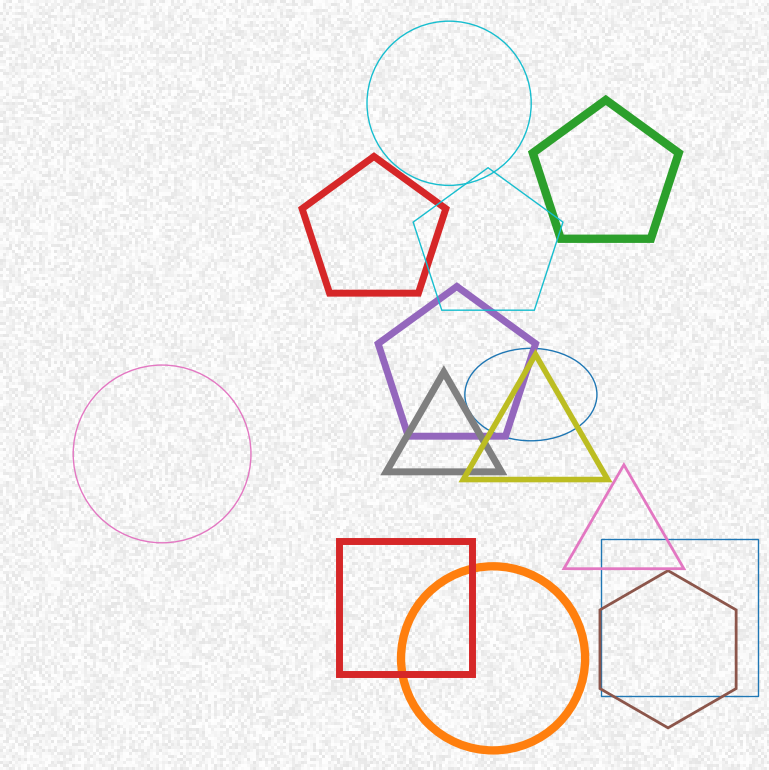[{"shape": "oval", "thickness": 0.5, "radius": 0.43, "center": [0.689, 0.488]}, {"shape": "square", "thickness": 0.5, "radius": 0.51, "center": [0.882, 0.198]}, {"shape": "circle", "thickness": 3, "radius": 0.6, "center": [0.64, 0.145]}, {"shape": "pentagon", "thickness": 3, "radius": 0.5, "center": [0.787, 0.771]}, {"shape": "pentagon", "thickness": 2.5, "radius": 0.49, "center": [0.486, 0.699]}, {"shape": "square", "thickness": 2.5, "radius": 0.43, "center": [0.527, 0.211]}, {"shape": "pentagon", "thickness": 2.5, "radius": 0.54, "center": [0.593, 0.52]}, {"shape": "hexagon", "thickness": 1, "radius": 0.51, "center": [0.868, 0.157]}, {"shape": "triangle", "thickness": 1, "radius": 0.45, "center": [0.81, 0.306]}, {"shape": "circle", "thickness": 0.5, "radius": 0.58, "center": [0.21, 0.41]}, {"shape": "triangle", "thickness": 2.5, "radius": 0.43, "center": [0.576, 0.43]}, {"shape": "triangle", "thickness": 2, "radius": 0.54, "center": [0.695, 0.431]}, {"shape": "pentagon", "thickness": 0.5, "radius": 0.51, "center": [0.634, 0.68]}, {"shape": "circle", "thickness": 0.5, "radius": 0.53, "center": [0.583, 0.866]}]